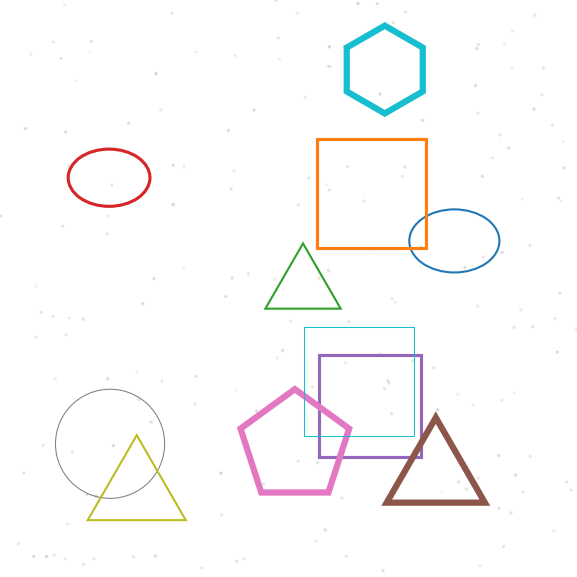[{"shape": "oval", "thickness": 1, "radius": 0.39, "center": [0.787, 0.582]}, {"shape": "square", "thickness": 1.5, "radius": 0.47, "center": [0.643, 0.664]}, {"shape": "triangle", "thickness": 1, "radius": 0.38, "center": [0.525, 0.502]}, {"shape": "oval", "thickness": 1.5, "radius": 0.35, "center": [0.189, 0.691]}, {"shape": "square", "thickness": 1.5, "radius": 0.44, "center": [0.64, 0.296]}, {"shape": "triangle", "thickness": 3, "radius": 0.49, "center": [0.755, 0.178]}, {"shape": "pentagon", "thickness": 3, "radius": 0.49, "center": [0.511, 0.226]}, {"shape": "circle", "thickness": 0.5, "radius": 0.47, "center": [0.191, 0.231]}, {"shape": "triangle", "thickness": 1, "radius": 0.49, "center": [0.237, 0.147]}, {"shape": "square", "thickness": 0.5, "radius": 0.47, "center": [0.621, 0.338]}, {"shape": "hexagon", "thickness": 3, "radius": 0.38, "center": [0.666, 0.879]}]